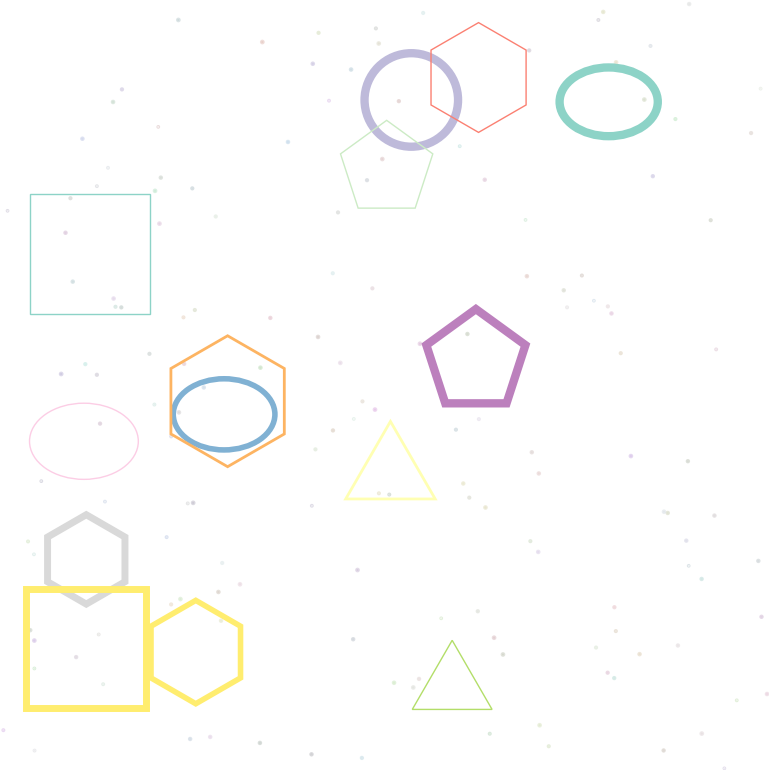[{"shape": "oval", "thickness": 3, "radius": 0.32, "center": [0.791, 0.868]}, {"shape": "square", "thickness": 0.5, "radius": 0.39, "center": [0.117, 0.67]}, {"shape": "triangle", "thickness": 1, "radius": 0.34, "center": [0.507, 0.386]}, {"shape": "circle", "thickness": 3, "radius": 0.3, "center": [0.534, 0.87]}, {"shape": "hexagon", "thickness": 0.5, "radius": 0.36, "center": [0.621, 0.899]}, {"shape": "oval", "thickness": 2, "radius": 0.33, "center": [0.291, 0.462]}, {"shape": "hexagon", "thickness": 1, "radius": 0.43, "center": [0.296, 0.479]}, {"shape": "triangle", "thickness": 0.5, "radius": 0.3, "center": [0.587, 0.109]}, {"shape": "oval", "thickness": 0.5, "radius": 0.35, "center": [0.109, 0.427]}, {"shape": "hexagon", "thickness": 2.5, "radius": 0.29, "center": [0.112, 0.274]}, {"shape": "pentagon", "thickness": 3, "radius": 0.34, "center": [0.618, 0.531]}, {"shape": "pentagon", "thickness": 0.5, "radius": 0.32, "center": [0.502, 0.781]}, {"shape": "square", "thickness": 2.5, "radius": 0.39, "center": [0.112, 0.158]}, {"shape": "hexagon", "thickness": 2, "radius": 0.34, "center": [0.254, 0.153]}]